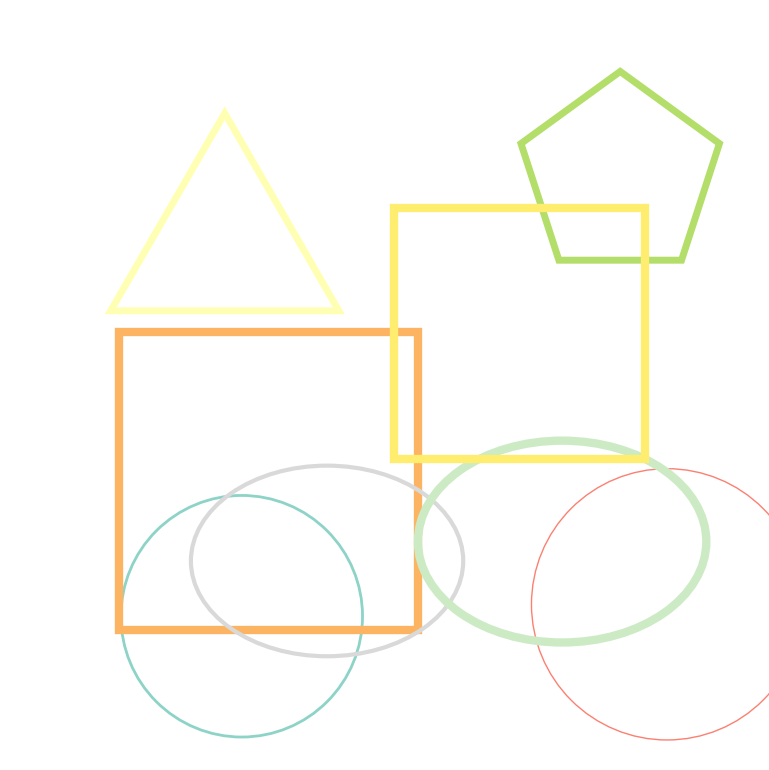[{"shape": "circle", "thickness": 1, "radius": 0.78, "center": [0.314, 0.2]}, {"shape": "triangle", "thickness": 2.5, "radius": 0.86, "center": [0.292, 0.682]}, {"shape": "circle", "thickness": 0.5, "radius": 0.88, "center": [0.866, 0.215]}, {"shape": "square", "thickness": 3, "radius": 0.97, "center": [0.349, 0.375]}, {"shape": "pentagon", "thickness": 2.5, "radius": 0.68, "center": [0.805, 0.772]}, {"shape": "oval", "thickness": 1.5, "radius": 0.88, "center": [0.425, 0.271]}, {"shape": "oval", "thickness": 3, "radius": 0.94, "center": [0.73, 0.297]}, {"shape": "square", "thickness": 3, "radius": 0.81, "center": [0.675, 0.567]}]